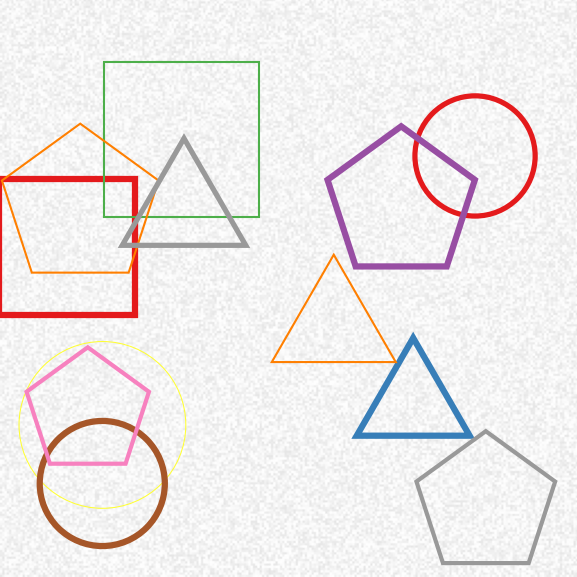[{"shape": "square", "thickness": 3, "radius": 0.59, "center": [0.116, 0.572]}, {"shape": "circle", "thickness": 2.5, "radius": 0.52, "center": [0.823, 0.729]}, {"shape": "triangle", "thickness": 3, "radius": 0.56, "center": [0.715, 0.301]}, {"shape": "square", "thickness": 1, "radius": 0.67, "center": [0.315, 0.758]}, {"shape": "pentagon", "thickness": 3, "radius": 0.67, "center": [0.695, 0.646]}, {"shape": "triangle", "thickness": 1, "radius": 0.62, "center": [0.578, 0.434]}, {"shape": "pentagon", "thickness": 1, "radius": 0.71, "center": [0.139, 0.642]}, {"shape": "circle", "thickness": 0.5, "radius": 0.72, "center": [0.177, 0.263]}, {"shape": "circle", "thickness": 3, "radius": 0.54, "center": [0.177, 0.162]}, {"shape": "pentagon", "thickness": 2, "radius": 0.56, "center": [0.152, 0.286]}, {"shape": "pentagon", "thickness": 2, "radius": 0.63, "center": [0.841, 0.126]}, {"shape": "triangle", "thickness": 2.5, "radius": 0.62, "center": [0.319, 0.636]}]